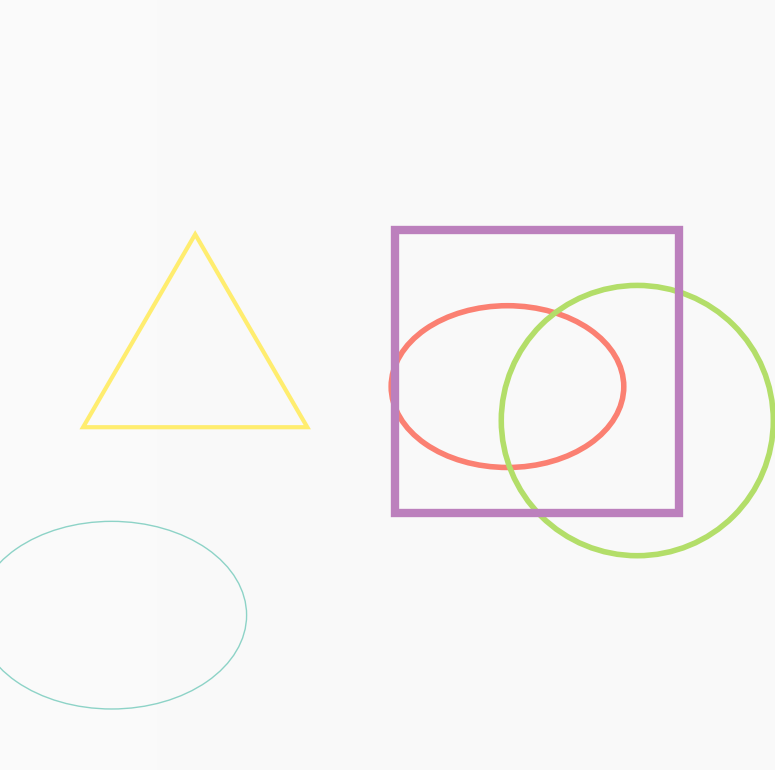[{"shape": "oval", "thickness": 0.5, "radius": 0.87, "center": [0.144, 0.201]}, {"shape": "oval", "thickness": 2, "radius": 0.75, "center": [0.655, 0.498]}, {"shape": "circle", "thickness": 2, "radius": 0.88, "center": [0.822, 0.454]}, {"shape": "square", "thickness": 3, "radius": 0.92, "center": [0.693, 0.517]}, {"shape": "triangle", "thickness": 1.5, "radius": 0.84, "center": [0.252, 0.529]}]